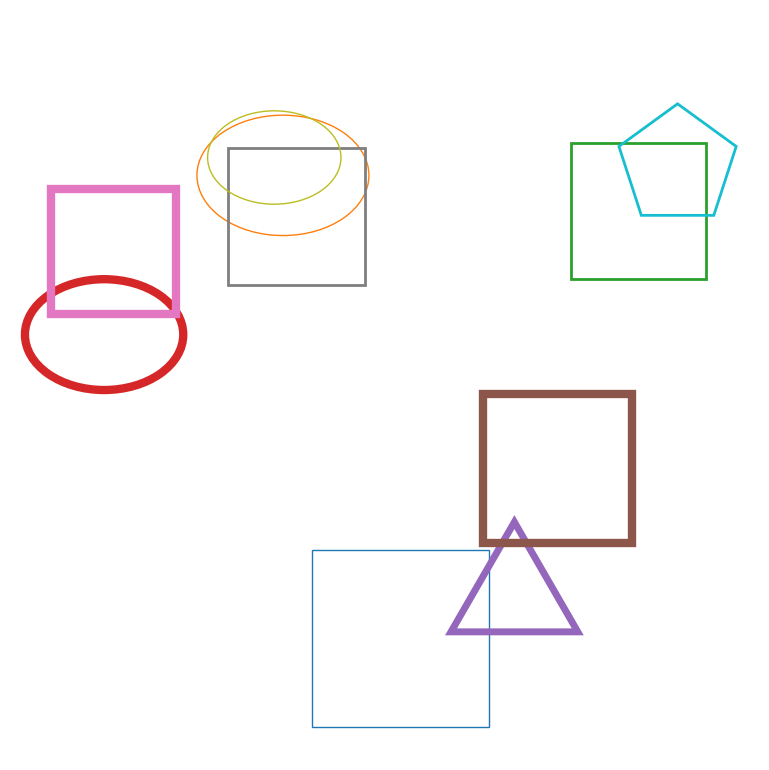[{"shape": "square", "thickness": 0.5, "radius": 0.58, "center": [0.52, 0.171]}, {"shape": "oval", "thickness": 0.5, "radius": 0.56, "center": [0.367, 0.772]}, {"shape": "square", "thickness": 1, "radius": 0.44, "center": [0.829, 0.726]}, {"shape": "oval", "thickness": 3, "radius": 0.51, "center": [0.135, 0.565]}, {"shape": "triangle", "thickness": 2.5, "radius": 0.48, "center": [0.668, 0.227]}, {"shape": "square", "thickness": 3, "radius": 0.48, "center": [0.724, 0.392]}, {"shape": "square", "thickness": 3, "radius": 0.4, "center": [0.147, 0.673]}, {"shape": "square", "thickness": 1, "radius": 0.44, "center": [0.385, 0.719]}, {"shape": "oval", "thickness": 0.5, "radius": 0.43, "center": [0.356, 0.795]}, {"shape": "pentagon", "thickness": 1, "radius": 0.4, "center": [0.88, 0.785]}]